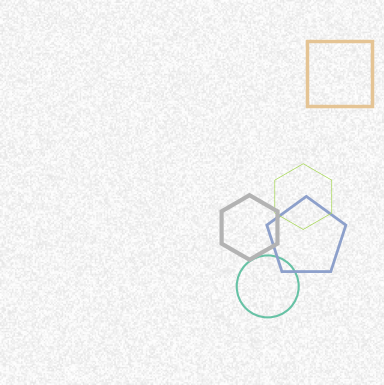[{"shape": "circle", "thickness": 1.5, "radius": 0.4, "center": [0.695, 0.256]}, {"shape": "pentagon", "thickness": 2, "radius": 0.54, "center": [0.796, 0.382]}, {"shape": "hexagon", "thickness": 0.5, "radius": 0.43, "center": [0.788, 0.489]}, {"shape": "square", "thickness": 2.5, "radius": 0.42, "center": [0.882, 0.81]}, {"shape": "hexagon", "thickness": 3, "radius": 0.42, "center": [0.648, 0.409]}]